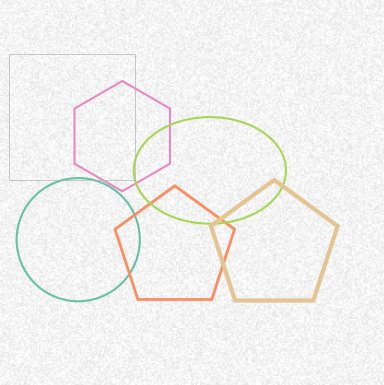[{"shape": "circle", "thickness": 1.5, "radius": 0.8, "center": [0.203, 0.377]}, {"shape": "pentagon", "thickness": 2, "radius": 0.82, "center": [0.454, 0.354]}, {"shape": "hexagon", "thickness": 1.5, "radius": 0.72, "center": [0.318, 0.646]}, {"shape": "oval", "thickness": 1.5, "radius": 0.99, "center": [0.545, 0.557]}, {"shape": "pentagon", "thickness": 3, "radius": 0.87, "center": [0.712, 0.359]}, {"shape": "square", "thickness": 0.5, "radius": 0.82, "center": [0.186, 0.696]}]